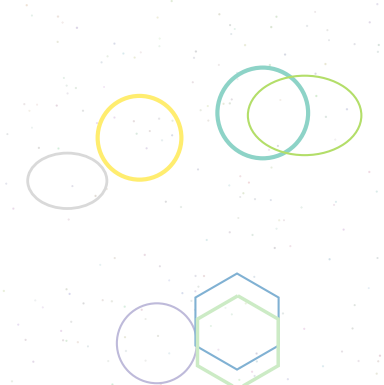[{"shape": "circle", "thickness": 3, "radius": 0.59, "center": [0.682, 0.707]}, {"shape": "circle", "thickness": 1.5, "radius": 0.52, "center": [0.407, 0.108]}, {"shape": "hexagon", "thickness": 1.5, "radius": 0.62, "center": [0.616, 0.165]}, {"shape": "oval", "thickness": 1.5, "radius": 0.74, "center": [0.791, 0.7]}, {"shape": "oval", "thickness": 2, "radius": 0.51, "center": [0.175, 0.53]}, {"shape": "hexagon", "thickness": 2.5, "radius": 0.61, "center": [0.618, 0.111]}, {"shape": "circle", "thickness": 3, "radius": 0.54, "center": [0.362, 0.642]}]